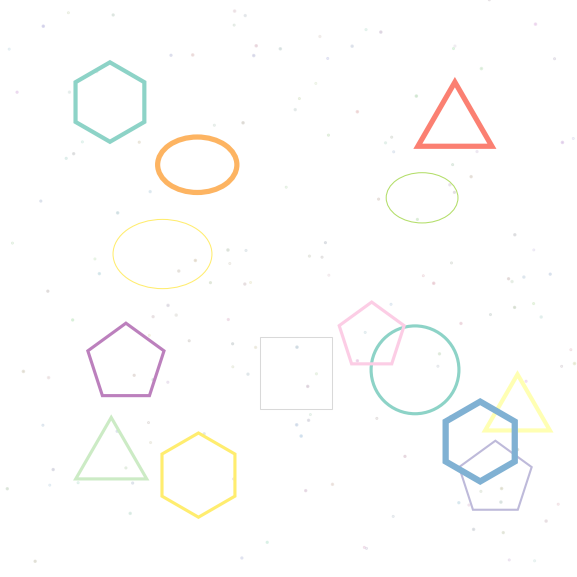[{"shape": "circle", "thickness": 1.5, "radius": 0.38, "center": [0.719, 0.359]}, {"shape": "hexagon", "thickness": 2, "radius": 0.34, "center": [0.19, 0.822]}, {"shape": "triangle", "thickness": 2, "radius": 0.32, "center": [0.896, 0.286]}, {"shape": "pentagon", "thickness": 1, "radius": 0.33, "center": [0.858, 0.17]}, {"shape": "triangle", "thickness": 2.5, "radius": 0.37, "center": [0.788, 0.783]}, {"shape": "hexagon", "thickness": 3, "radius": 0.35, "center": [0.832, 0.235]}, {"shape": "oval", "thickness": 2.5, "radius": 0.34, "center": [0.342, 0.714]}, {"shape": "oval", "thickness": 0.5, "radius": 0.31, "center": [0.731, 0.657]}, {"shape": "pentagon", "thickness": 1.5, "radius": 0.3, "center": [0.644, 0.417]}, {"shape": "square", "thickness": 0.5, "radius": 0.31, "center": [0.513, 0.354]}, {"shape": "pentagon", "thickness": 1.5, "radius": 0.35, "center": [0.218, 0.37]}, {"shape": "triangle", "thickness": 1.5, "radius": 0.35, "center": [0.193, 0.205]}, {"shape": "hexagon", "thickness": 1.5, "radius": 0.36, "center": [0.344, 0.176]}, {"shape": "oval", "thickness": 0.5, "radius": 0.43, "center": [0.281, 0.559]}]